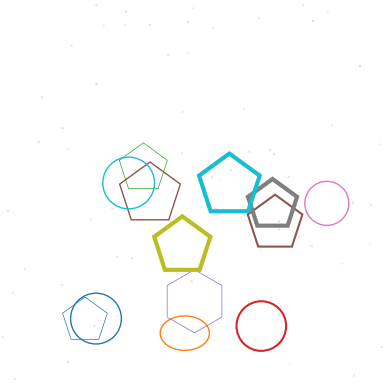[{"shape": "circle", "thickness": 1, "radius": 0.33, "center": [0.249, 0.172]}, {"shape": "pentagon", "thickness": 0.5, "radius": 0.31, "center": [0.221, 0.168]}, {"shape": "oval", "thickness": 1, "radius": 0.32, "center": [0.48, 0.135]}, {"shape": "pentagon", "thickness": 0.5, "radius": 0.33, "center": [0.372, 0.563]}, {"shape": "circle", "thickness": 1.5, "radius": 0.32, "center": [0.679, 0.153]}, {"shape": "hexagon", "thickness": 0.5, "radius": 0.41, "center": [0.505, 0.217]}, {"shape": "pentagon", "thickness": 1, "radius": 0.41, "center": [0.39, 0.496]}, {"shape": "pentagon", "thickness": 1.5, "radius": 0.37, "center": [0.714, 0.42]}, {"shape": "circle", "thickness": 1, "radius": 0.29, "center": [0.849, 0.472]}, {"shape": "pentagon", "thickness": 3, "radius": 0.34, "center": [0.708, 0.468]}, {"shape": "pentagon", "thickness": 3, "radius": 0.38, "center": [0.473, 0.361]}, {"shape": "circle", "thickness": 1, "radius": 0.34, "center": [0.334, 0.525]}, {"shape": "pentagon", "thickness": 3, "radius": 0.41, "center": [0.596, 0.518]}]